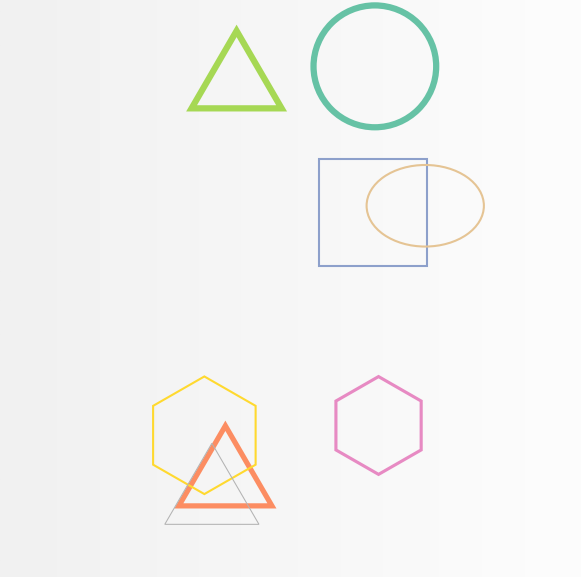[{"shape": "circle", "thickness": 3, "radius": 0.53, "center": [0.645, 0.884]}, {"shape": "triangle", "thickness": 2.5, "radius": 0.46, "center": [0.388, 0.169]}, {"shape": "square", "thickness": 1, "radius": 0.46, "center": [0.642, 0.63]}, {"shape": "hexagon", "thickness": 1.5, "radius": 0.42, "center": [0.651, 0.262]}, {"shape": "triangle", "thickness": 3, "radius": 0.45, "center": [0.407, 0.856]}, {"shape": "hexagon", "thickness": 1, "radius": 0.51, "center": [0.352, 0.245]}, {"shape": "oval", "thickness": 1, "radius": 0.5, "center": [0.732, 0.643]}, {"shape": "triangle", "thickness": 0.5, "radius": 0.47, "center": [0.365, 0.138]}]